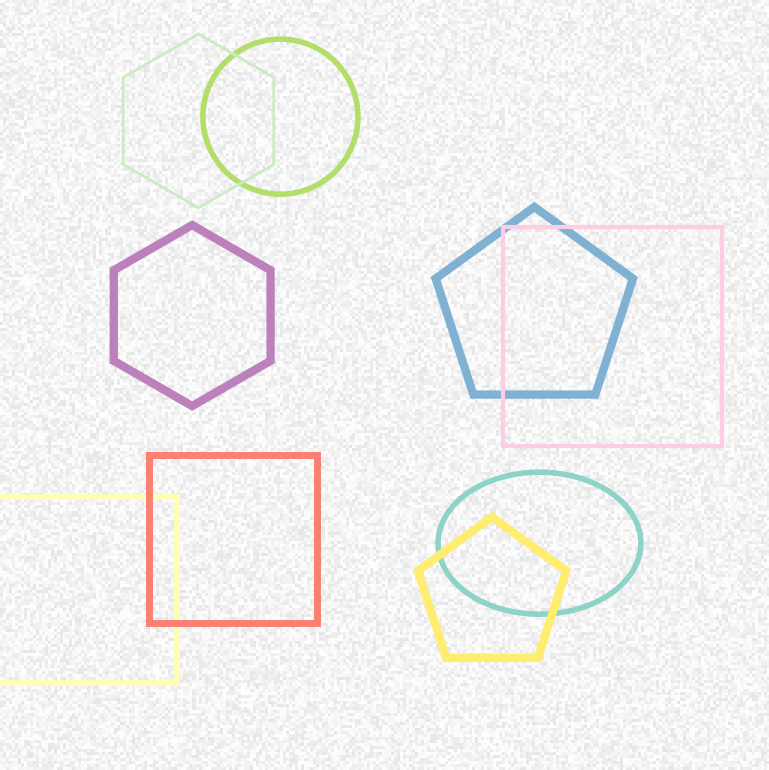[{"shape": "oval", "thickness": 2, "radius": 0.66, "center": [0.701, 0.295]}, {"shape": "square", "thickness": 2, "radius": 0.6, "center": [0.11, 0.234]}, {"shape": "square", "thickness": 2.5, "radius": 0.55, "center": [0.303, 0.3]}, {"shape": "pentagon", "thickness": 3, "radius": 0.67, "center": [0.694, 0.597]}, {"shape": "circle", "thickness": 2, "radius": 0.5, "center": [0.364, 0.848]}, {"shape": "square", "thickness": 1.5, "radius": 0.71, "center": [0.795, 0.563]}, {"shape": "hexagon", "thickness": 3, "radius": 0.59, "center": [0.25, 0.59]}, {"shape": "hexagon", "thickness": 1, "radius": 0.56, "center": [0.258, 0.843]}, {"shape": "pentagon", "thickness": 3, "radius": 0.51, "center": [0.639, 0.227]}]